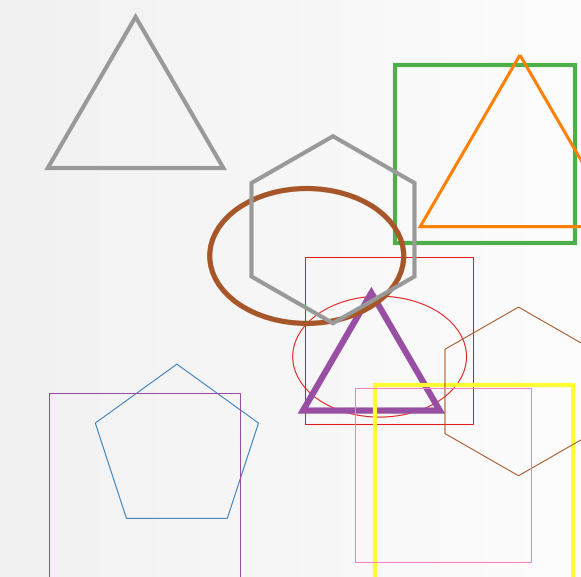[{"shape": "square", "thickness": 0.5, "radius": 0.72, "center": [0.669, 0.409]}, {"shape": "oval", "thickness": 0.5, "radius": 0.75, "center": [0.653, 0.382]}, {"shape": "pentagon", "thickness": 0.5, "radius": 0.74, "center": [0.304, 0.221]}, {"shape": "square", "thickness": 2, "radius": 0.77, "center": [0.834, 0.733]}, {"shape": "square", "thickness": 0.5, "radius": 0.82, "center": [0.249, 0.154]}, {"shape": "triangle", "thickness": 3, "radius": 0.68, "center": [0.639, 0.356]}, {"shape": "triangle", "thickness": 1.5, "radius": 0.99, "center": [0.894, 0.706]}, {"shape": "square", "thickness": 2, "radius": 0.85, "center": [0.815, 0.162]}, {"shape": "oval", "thickness": 2.5, "radius": 0.83, "center": [0.528, 0.556]}, {"shape": "hexagon", "thickness": 0.5, "radius": 0.73, "center": [0.892, 0.321]}, {"shape": "square", "thickness": 0.5, "radius": 0.76, "center": [0.762, 0.177]}, {"shape": "hexagon", "thickness": 2, "radius": 0.81, "center": [0.573, 0.601]}, {"shape": "triangle", "thickness": 2, "radius": 0.87, "center": [0.233, 0.795]}]